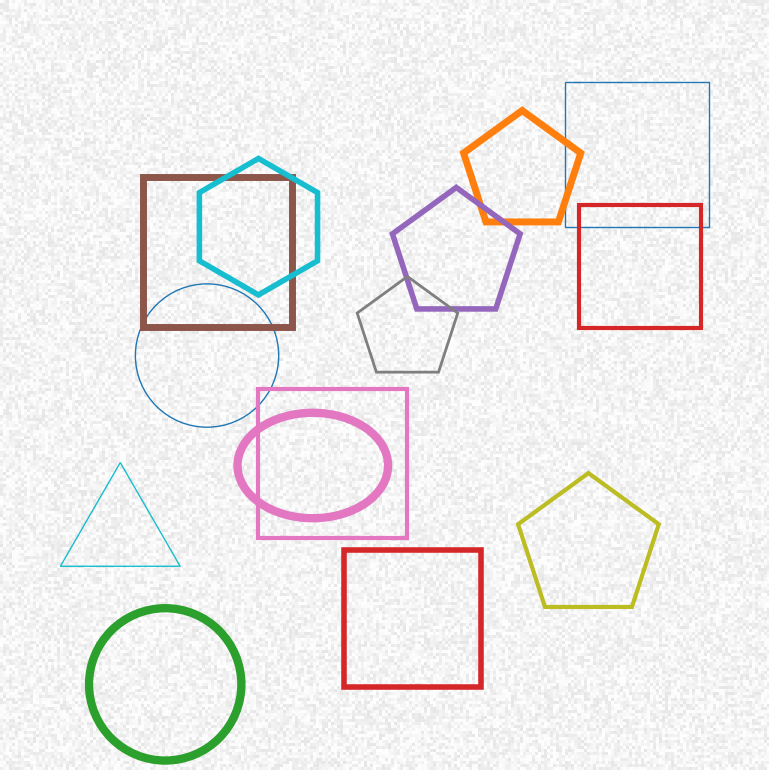[{"shape": "square", "thickness": 0.5, "radius": 0.47, "center": [0.827, 0.799]}, {"shape": "circle", "thickness": 0.5, "radius": 0.47, "center": [0.269, 0.538]}, {"shape": "pentagon", "thickness": 2.5, "radius": 0.4, "center": [0.678, 0.777]}, {"shape": "circle", "thickness": 3, "radius": 0.49, "center": [0.215, 0.111]}, {"shape": "square", "thickness": 2, "radius": 0.44, "center": [0.536, 0.197]}, {"shape": "square", "thickness": 1.5, "radius": 0.4, "center": [0.831, 0.654]}, {"shape": "pentagon", "thickness": 2, "radius": 0.44, "center": [0.593, 0.669]}, {"shape": "square", "thickness": 2.5, "radius": 0.49, "center": [0.282, 0.673]}, {"shape": "oval", "thickness": 3, "radius": 0.49, "center": [0.406, 0.395]}, {"shape": "square", "thickness": 1.5, "radius": 0.48, "center": [0.432, 0.398]}, {"shape": "pentagon", "thickness": 1, "radius": 0.34, "center": [0.529, 0.572]}, {"shape": "pentagon", "thickness": 1.5, "radius": 0.48, "center": [0.764, 0.289]}, {"shape": "triangle", "thickness": 0.5, "radius": 0.45, "center": [0.156, 0.309]}, {"shape": "hexagon", "thickness": 2, "radius": 0.44, "center": [0.336, 0.706]}]